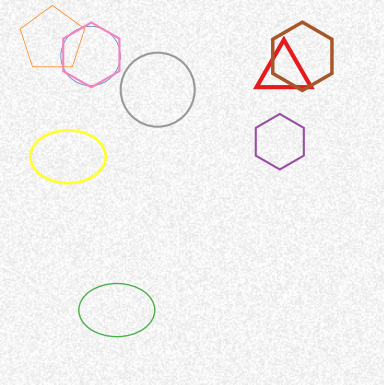[{"shape": "triangle", "thickness": 3, "radius": 0.41, "center": [0.737, 0.815]}, {"shape": "circle", "thickness": 0.5, "radius": 0.39, "center": [0.235, 0.855]}, {"shape": "oval", "thickness": 1, "radius": 0.49, "center": [0.303, 0.195]}, {"shape": "hexagon", "thickness": 1.5, "radius": 0.36, "center": [0.727, 0.632]}, {"shape": "pentagon", "thickness": 0.5, "radius": 0.44, "center": [0.136, 0.898]}, {"shape": "oval", "thickness": 2, "radius": 0.49, "center": [0.177, 0.593]}, {"shape": "hexagon", "thickness": 2.5, "radius": 0.44, "center": [0.785, 0.854]}, {"shape": "hexagon", "thickness": 1.5, "radius": 0.42, "center": [0.237, 0.857]}, {"shape": "circle", "thickness": 1.5, "radius": 0.48, "center": [0.41, 0.767]}]